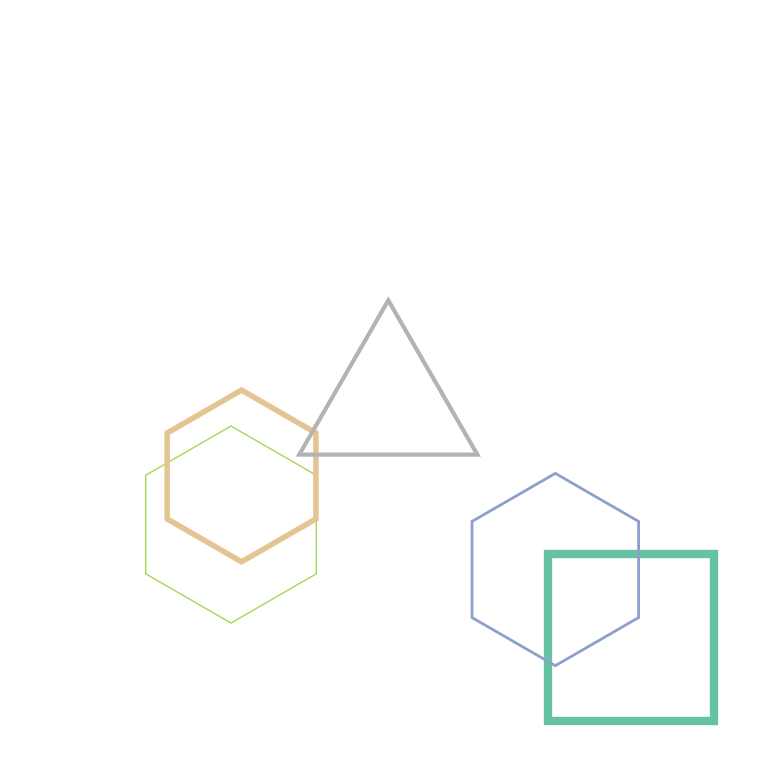[{"shape": "square", "thickness": 3, "radius": 0.54, "center": [0.82, 0.172]}, {"shape": "hexagon", "thickness": 1, "radius": 0.62, "center": [0.721, 0.26]}, {"shape": "hexagon", "thickness": 0.5, "radius": 0.64, "center": [0.3, 0.319]}, {"shape": "hexagon", "thickness": 2, "radius": 0.56, "center": [0.314, 0.382]}, {"shape": "triangle", "thickness": 1.5, "radius": 0.67, "center": [0.504, 0.476]}]